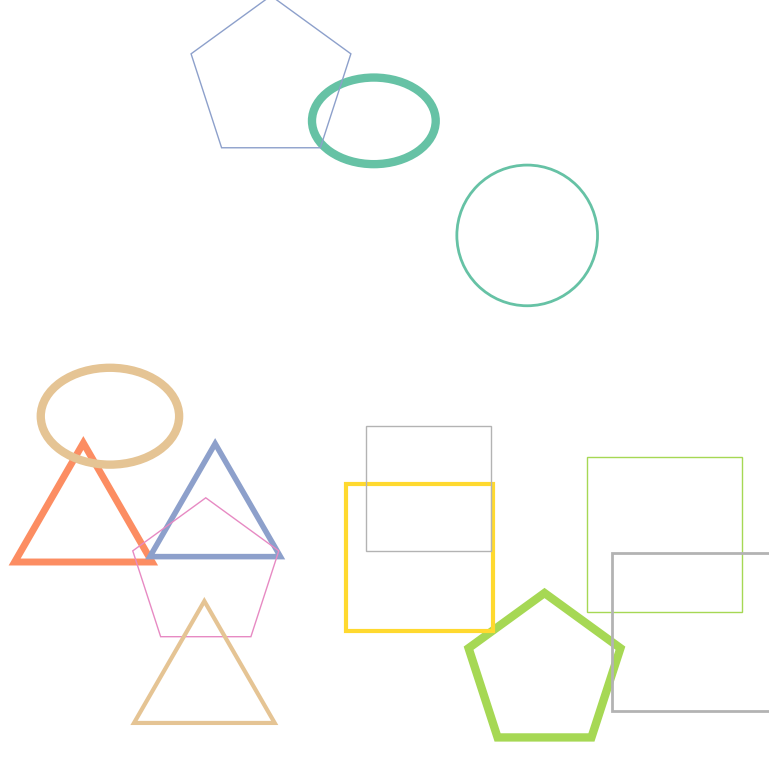[{"shape": "oval", "thickness": 3, "radius": 0.4, "center": [0.486, 0.843]}, {"shape": "circle", "thickness": 1, "radius": 0.46, "center": [0.685, 0.694]}, {"shape": "triangle", "thickness": 2.5, "radius": 0.52, "center": [0.108, 0.322]}, {"shape": "pentagon", "thickness": 0.5, "radius": 0.55, "center": [0.352, 0.896]}, {"shape": "triangle", "thickness": 2, "radius": 0.49, "center": [0.279, 0.326]}, {"shape": "pentagon", "thickness": 0.5, "radius": 0.5, "center": [0.267, 0.254]}, {"shape": "square", "thickness": 0.5, "radius": 0.5, "center": [0.862, 0.306]}, {"shape": "pentagon", "thickness": 3, "radius": 0.52, "center": [0.707, 0.126]}, {"shape": "square", "thickness": 1.5, "radius": 0.48, "center": [0.545, 0.276]}, {"shape": "oval", "thickness": 3, "radius": 0.45, "center": [0.143, 0.459]}, {"shape": "triangle", "thickness": 1.5, "radius": 0.53, "center": [0.265, 0.114]}, {"shape": "square", "thickness": 1, "radius": 0.51, "center": [0.897, 0.179]}, {"shape": "square", "thickness": 0.5, "radius": 0.41, "center": [0.557, 0.366]}]